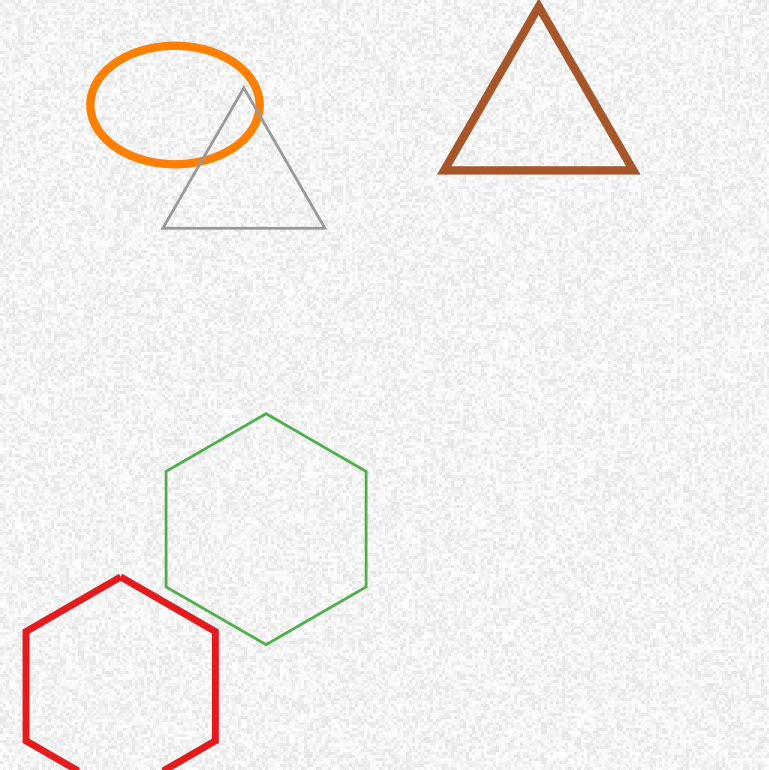[{"shape": "hexagon", "thickness": 2.5, "radius": 0.71, "center": [0.157, 0.109]}, {"shape": "hexagon", "thickness": 1, "radius": 0.75, "center": [0.346, 0.313]}, {"shape": "oval", "thickness": 3, "radius": 0.55, "center": [0.227, 0.864]}, {"shape": "triangle", "thickness": 3, "radius": 0.71, "center": [0.7, 0.85]}, {"shape": "triangle", "thickness": 1, "radius": 0.61, "center": [0.317, 0.764]}]